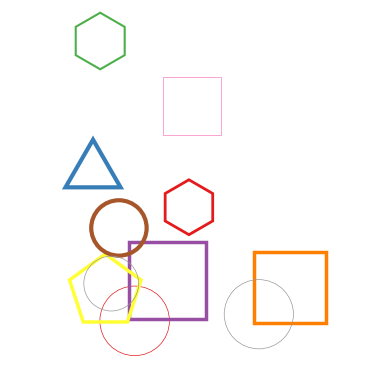[{"shape": "circle", "thickness": 0.5, "radius": 0.45, "center": [0.35, 0.167]}, {"shape": "hexagon", "thickness": 2, "radius": 0.36, "center": [0.491, 0.462]}, {"shape": "triangle", "thickness": 3, "radius": 0.41, "center": [0.242, 0.555]}, {"shape": "hexagon", "thickness": 1.5, "radius": 0.37, "center": [0.26, 0.893]}, {"shape": "square", "thickness": 2.5, "radius": 0.5, "center": [0.434, 0.272]}, {"shape": "square", "thickness": 2.5, "radius": 0.46, "center": [0.753, 0.253]}, {"shape": "pentagon", "thickness": 2.5, "radius": 0.49, "center": [0.274, 0.243]}, {"shape": "circle", "thickness": 3, "radius": 0.36, "center": [0.309, 0.408]}, {"shape": "square", "thickness": 0.5, "radius": 0.38, "center": [0.498, 0.724]}, {"shape": "circle", "thickness": 0.5, "radius": 0.45, "center": [0.672, 0.184]}, {"shape": "circle", "thickness": 0.5, "radius": 0.36, "center": [0.289, 0.263]}]